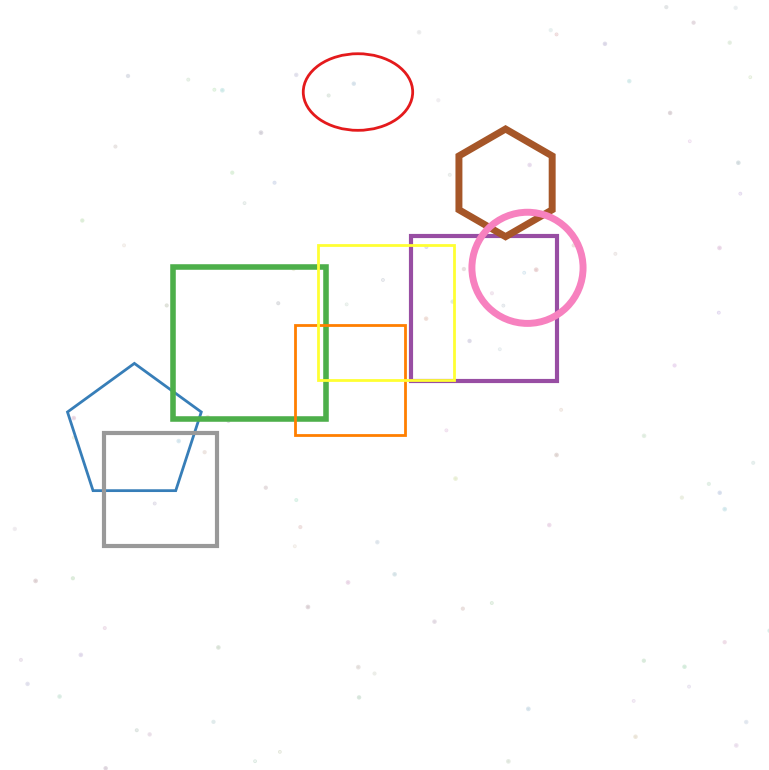[{"shape": "oval", "thickness": 1, "radius": 0.36, "center": [0.465, 0.88]}, {"shape": "pentagon", "thickness": 1, "radius": 0.46, "center": [0.175, 0.437]}, {"shape": "square", "thickness": 2, "radius": 0.49, "center": [0.324, 0.555]}, {"shape": "square", "thickness": 1.5, "radius": 0.47, "center": [0.628, 0.599]}, {"shape": "square", "thickness": 1, "radius": 0.36, "center": [0.454, 0.506]}, {"shape": "square", "thickness": 1, "radius": 0.44, "center": [0.501, 0.594]}, {"shape": "hexagon", "thickness": 2.5, "radius": 0.35, "center": [0.657, 0.763]}, {"shape": "circle", "thickness": 2.5, "radius": 0.36, "center": [0.685, 0.652]}, {"shape": "square", "thickness": 1.5, "radius": 0.37, "center": [0.209, 0.364]}]